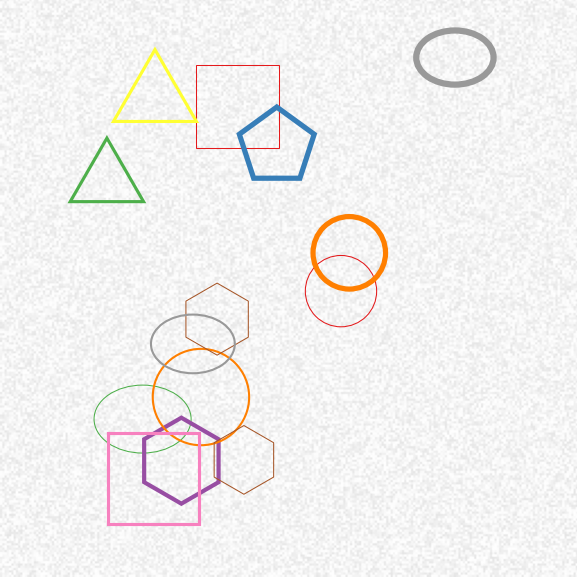[{"shape": "square", "thickness": 0.5, "radius": 0.36, "center": [0.411, 0.815]}, {"shape": "circle", "thickness": 0.5, "radius": 0.31, "center": [0.59, 0.495]}, {"shape": "pentagon", "thickness": 2.5, "radius": 0.34, "center": [0.479, 0.746]}, {"shape": "oval", "thickness": 0.5, "radius": 0.42, "center": [0.247, 0.273]}, {"shape": "triangle", "thickness": 1.5, "radius": 0.37, "center": [0.185, 0.687]}, {"shape": "hexagon", "thickness": 2, "radius": 0.37, "center": [0.314, 0.201]}, {"shape": "circle", "thickness": 2.5, "radius": 0.31, "center": [0.605, 0.561]}, {"shape": "circle", "thickness": 1, "radius": 0.42, "center": [0.348, 0.312]}, {"shape": "triangle", "thickness": 1.5, "radius": 0.41, "center": [0.268, 0.83]}, {"shape": "hexagon", "thickness": 0.5, "radius": 0.3, "center": [0.422, 0.203]}, {"shape": "hexagon", "thickness": 0.5, "radius": 0.31, "center": [0.376, 0.447]}, {"shape": "square", "thickness": 1.5, "radius": 0.39, "center": [0.265, 0.17]}, {"shape": "oval", "thickness": 3, "radius": 0.33, "center": [0.788, 0.899]}, {"shape": "oval", "thickness": 1, "radius": 0.36, "center": [0.334, 0.404]}]